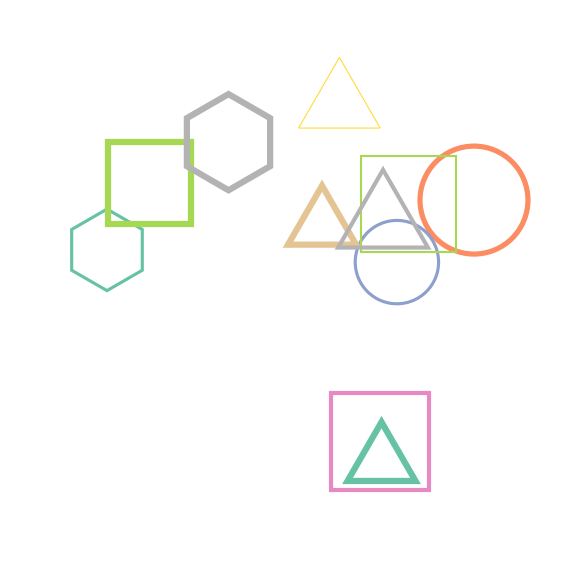[{"shape": "hexagon", "thickness": 1.5, "radius": 0.35, "center": [0.185, 0.566]}, {"shape": "triangle", "thickness": 3, "radius": 0.34, "center": [0.661, 0.2]}, {"shape": "circle", "thickness": 2.5, "radius": 0.47, "center": [0.821, 0.653]}, {"shape": "circle", "thickness": 1.5, "radius": 0.36, "center": [0.687, 0.545]}, {"shape": "square", "thickness": 2, "radius": 0.42, "center": [0.658, 0.235]}, {"shape": "square", "thickness": 1, "radius": 0.41, "center": [0.707, 0.646]}, {"shape": "square", "thickness": 3, "radius": 0.36, "center": [0.259, 0.682]}, {"shape": "triangle", "thickness": 0.5, "radius": 0.41, "center": [0.588, 0.818]}, {"shape": "triangle", "thickness": 3, "radius": 0.34, "center": [0.558, 0.61]}, {"shape": "hexagon", "thickness": 3, "radius": 0.42, "center": [0.396, 0.753]}, {"shape": "triangle", "thickness": 2, "radius": 0.45, "center": [0.663, 0.615]}]